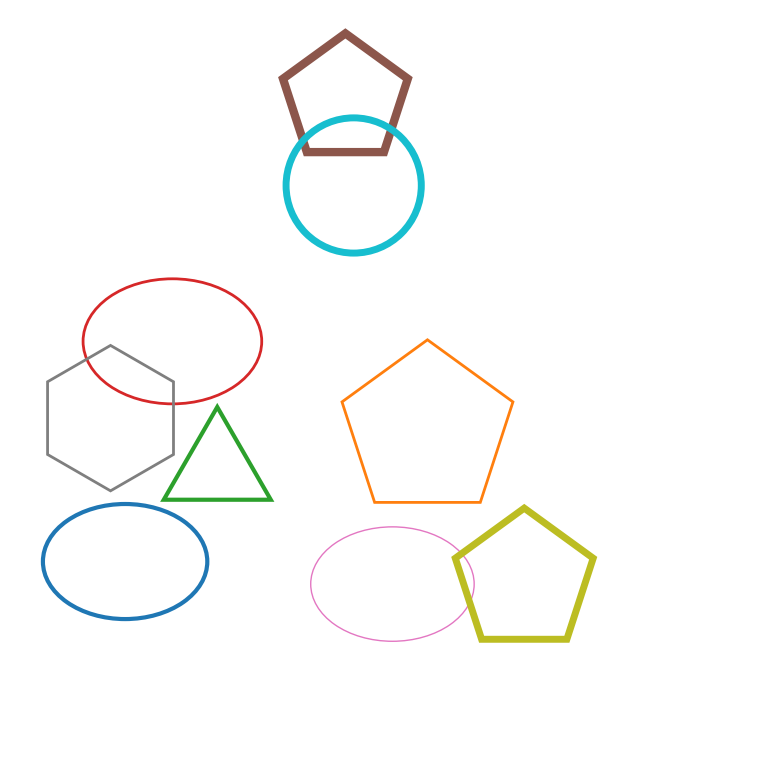[{"shape": "oval", "thickness": 1.5, "radius": 0.53, "center": [0.162, 0.271]}, {"shape": "pentagon", "thickness": 1, "radius": 0.58, "center": [0.555, 0.442]}, {"shape": "triangle", "thickness": 1.5, "radius": 0.4, "center": [0.282, 0.391]}, {"shape": "oval", "thickness": 1, "radius": 0.58, "center": [0.224, 0.557]}, {"shape": "pentagon", "thickness": 3, "radius": 0.43, "center": [0.449, 0.871]}, {"shape": "oval", "thickness": 0.5, "radius": 0.53, "center": [0.51, 0.241]}, {"shape": "hexagon", "thickness": 1, "radius": 0.47, "center": [0.144, 0.457]}, {"shape": "pentagon", "thickness": 2.5, "radius": 0.47, "center": [0.681, 0.246]}, {"shape": "circle", "thickness": 2.5, "radius": 0.44, "center": [0.459, 0.759]}]